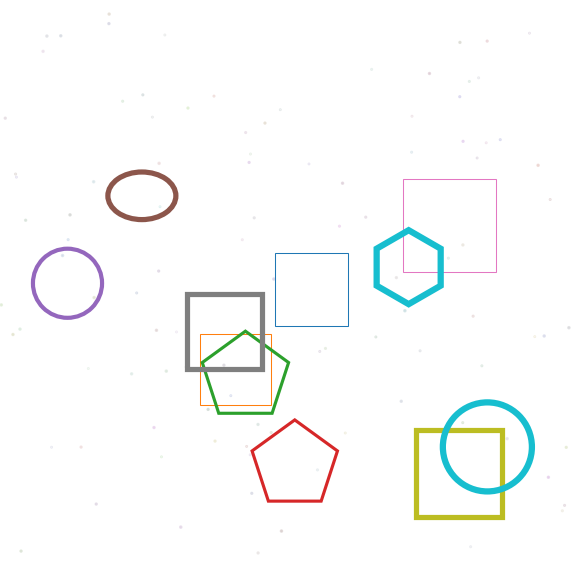[{"shape": "square", "thickness": 0.5, "radius": 0.32, "center": [0.54, 0.498]}, {"shape": "square", "thickness": 0.5, "radius": 0.31, "center": [0.408, 0.359]}, {"shape": "pentagon", "thickness": 1.5, "radius": 0.39, "center": [0.425, 0.347]}, {"shape": "pentagon", "thickness": 1.5, "radius": 0.39, "center": [0.51, 0.194]}, {"shape": "circle", "thickness": 2, "radius": 0.3, "center": [0.117, 0.509]}, {"shape": "oval", "thickness": 2.5, "radius": 0.29, "center": [0.246, 0.66]}, {"shape": "square", "thickness": 0.5, "radius": 0.4, "center": [0.778, 0.608]}, {"shape": "square", "thickness": 2.5, "radius": 0.32, "center": [0.388, 0.426]}, {"shape": "square", "thickness": 2.5, "radius": 0.38, "center": [0.795, 0.18]}, {"shape": "hexagon", "thickness": 3, "radius": 0.32, "center": [0.708, 0.536]}, {"shape": "circle", "thickness": 3, "radius": 0.39, "center": [0.844, 0.225]}]